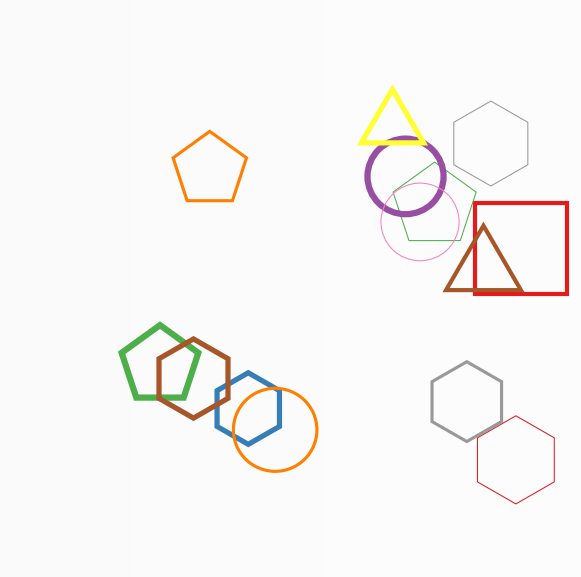[{"shape": "hexagon", "thickness": 0.5, "radius": 0.38, "center": [0.888, 0.203]}, {"shape": "square", "thickness": 2, "radius": 0.39, "center": [0.896, 0.569]}, {"shape": "hexagon", "thickness": 2.5, "radius": 0.31, "center": [0.427, 0.292]}, {"shape": "pentagon", "thickness": 0.5, "radius": 0.38, "center": [0.748, 0.643]}, {"shape": "pentagon", "thickness": 3, "radius": 0.35, "center": [0.275, 0.367]}, {"shape": "circle", "thickness": 3, "radius": 0.33, "center": [0.698, 0.694]}, {"shape": "pentagon", "thickness": 1.5, "radius": 0.33, "center": [0.361, 0.705]}, {"shape": "circle", "thickness": 1.5, "radius": 0.36, "center": [0.473, 0.255]}, {"shape": "triangle", "thickness": 2.5, "radius": 0.31, "center": [0.675, 0.783]}, {"shape": "hexagon", "thickness": 2.5, "radius": 0.34, "center": [0.333, 0.344]}, {"shape": "triangle", "thickness": 2, "radius": 0.37, "center": [0.832, 0.534]}, {"shape": "circle", "thickness": 0.5, "radius": 0.34, "center": [0.723, 0.615]}, {"shape": "hexagon", "thickness": 0.5, "radius": 0.37, "center": [0.844, 0.751]}, {"shape": "hexagon", "thickness": 1.5, "radius": 0.35, "center": [0.803, 0.304]}]